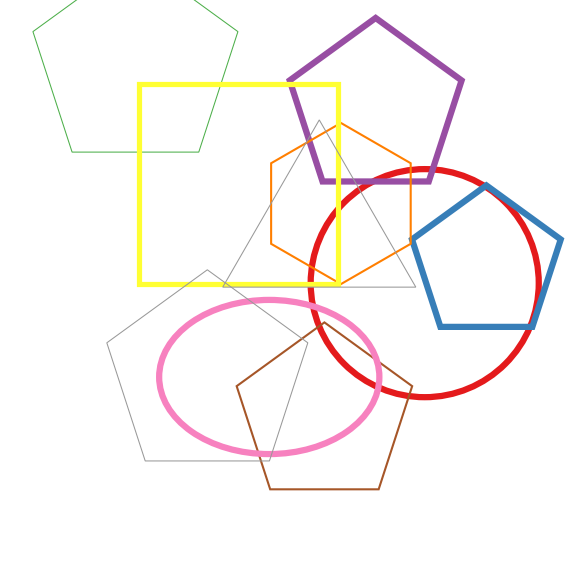[{"shape": "circle", "thickness": 3, "radius": 0.99, "center": [0.735, 0.509]}, {"shape": "pentagon", "thickness": 3, "radius": 0.68, "center": [0.842, 0.543]}, {"shape": "pentagon", "thickness": 0.5, "radius": 0.93, "center": [0.235, 0.887]}, {"shape": "pentagon", "thickness": 3, "radius": 0.78, "center": [0.65, 0.812]}, {"shape": "hexagon", "thickness": 1, "radius": 0.7, "center": [0.59, 0.647]}, {"shape": "square", "thickness": 2.5, "radius": 0.86, "center": [0.413, 0.681]}, {"shape": "pentagon", "thickness": 1, "radius": 0.8, "center": [0.562, 0.281]}, {"shape": "oval", "thickness": 3, "radius": 0.95, "center": [0.466, 0.346]}, {"shape": "pentagon", "thickness": 0.5, "radius": 0.91, "center": [0.359, 0.349]}, {"shape": "triangle", "thickness": 0.5, "radius": 0.97, "center": [0.553, 0.598]}]